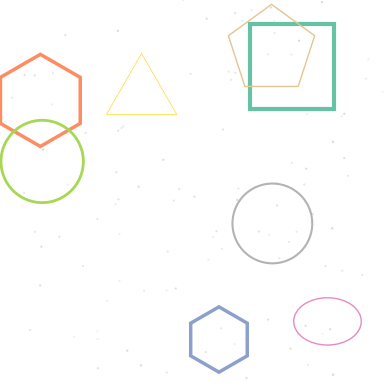[{"shape": "square", "thickness": 3, "radius": 0.55, "center": [0.758, 0.828]}, {"shape": "hexagon", "thickness": 2.5, "radius": 0.6, "center": [0.105, 0.739]}, {"shape": "hexagon", "thickness": 2.5, "radius": 0.42, "center": [0.569, 0.118]}, {"shape": "oval", "thickness": 1, "radius": 0.44, "center": [0.851, 0.165]}, {"shape": "circle", "thickness": 2, "radius": 0.53, "center": [0.11, 0.581]}, {"shape": "triangle", "thickness": 0.5, "radius": 0.53, "center": [0.368, 0.755]}, {"shape": "pentagon", "thickness": 1, "radius": 0.59, "center": [0.705, 0.871]}, {"shape": "circle", "thickness": 1.5, "radius": 0.52, "center": [0.707, 0.42]}]